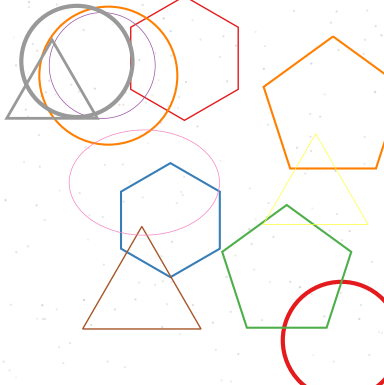[{"shape": "hexagon", "thickness": 1, "radius": 0.81, "center": [0.479, 0.849]}, {"shape": "circle", "thickness": 3, "radius": 0.76, "center": [0.886, 0.116]}, {"shape": "hexagon", "thickness": 1.5, "radius": 0.74, "center": [0.443, 0.428]}, {"shape": "pentagon", "thickness": 1.5, "radius": 0.88, "center": [0.745, 0.291]}, {"shape": "circle", "thickness": 0.5, "radius": 0.69, "center": [0.265, 0.83]}, {"shape": "pentagon", "thickness": 1.5, "radius": 0.95, "center": [0.865, 0.716]}, {"shape": "circle", "thickness": 1.5, "radius": 0.9, "center": [0.281, 0.803]}, {"shape": "triangle", "thickness": 0.5, "radius": 0.79, "center": [0.82, 0.495]}, {"shape": "triangle", "thickness": 1, "radius": 0.89, "center": [0.368, 0.234]}, {"shape": "oval", "thickness": 0.5, "radius": 0.98, "center": [0.375, 0.526]}, {"shape": "triangle", "thickness": 2, "radius": 0.68, "center": [0.135, 0.761]}, {"shape": "circle", "thickness": 3, "radius": 0.72, "center": [0.2, 0.84]}]